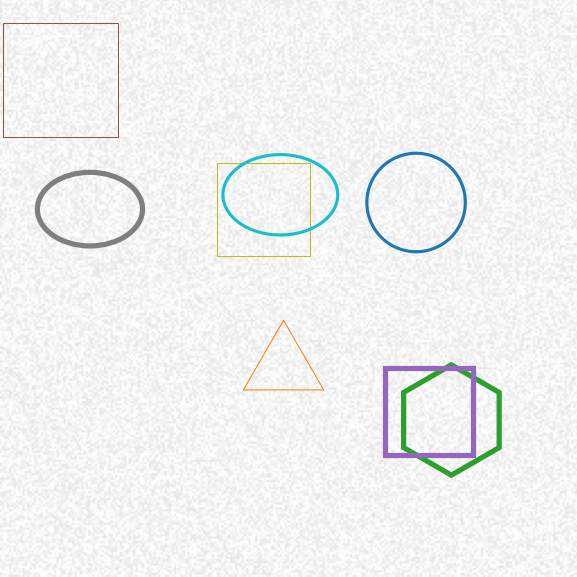[{"shape": "circle", "thickness": 1.5, "radius": 0.43, "center": [0.721, 0.649]}, {"shape": "triangle", "thickness": 0.5, "radius": 0.4, "center": [0.491, 0.364]}, {"shape": "hexagon", "thickness": 2.5, "radius": 0.48, "center": [0.782, 0.272]}, {"shape": "square", "thickness": 2.5, "radius": 0.38, "center": [0.743, 0.287]}, {"shape": "square", "thickness": 0.5, "radius": 0.5, "center": [0.105, 0.86]}, {"shape": "oval", "thickness": 2.5, "radius": 0.46, "center": [0.156, 0.637]}, {"shape": "square", "thickness": 0.5, "radius": 0.4, "center": [0.456, 0.636]}, {"shape": "oval", "thickness": 1.5, "radius": 0.5, "center": [0.485, 0.662]}]